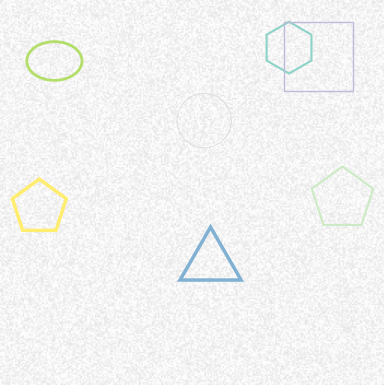[{"shape": "hexagon", "thickness": 1.5, "radius": 0.34, "center": [0.751, 0.876]}, {"shape": "square", "thickness": 1, "radius": 0.45, "center": [0.828, 0.854]}, {"shape": "triangle", "thickness": 2.5, "radius": 0.46, "center": [0.547, 0.318]}, {"shape": "oval", "thickness": 2, "radius": 0.36, "center": [0.141, 0.842]}, {"shape": "circle", "thickness": 0.5, "radius": 0.35, "center": [0.53, 0.687]}, {"shape": "pentagon", "thickness": 1.5, "radius": 0.42, "center": [0.89, 0.484]}, {"shape": "pentagon", "thickness": 2.5, "radius": 0.37, "center": [0.102, 0.461]}]